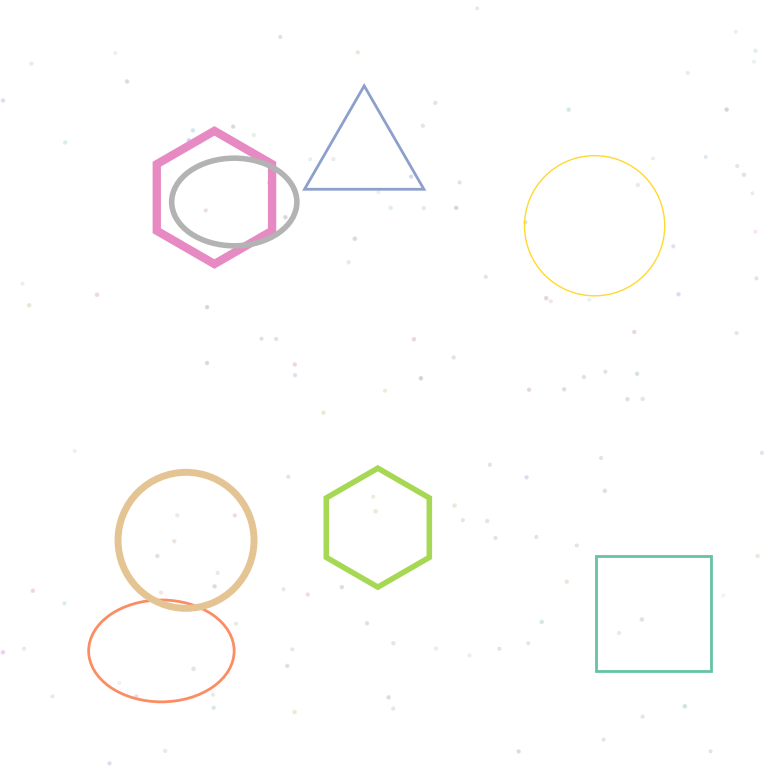[{"shape": "square", "thickness": 1, "radius": 0.37, "center": [0.849, 0.203]}, {"shape": "oval", "thickness": 1, "radius": 0.47, "center": [0.21, 0.155]}, {"shape": "triangle", "thickness": 1, "radius": 0.45, "center": [0.473, 0.799]}, {"shape": "hexagon", "thickness": 3, "radius": 0.43, "center": [0.278, 0.744]}, {"shape": "hexagon", "thickness": 2, "radius": 0.39, "center": [0.491, 0.315]}, {"shape": "circle", "thickness": 0.5, "radius": 0.46, "center": [0.772, 0.707]}, {"shape": "circle", "thickness": 2.5, "radius": 0.44, "center": [0.242, 0.298]}, {"shape": "oval", "thickness": 2, "radius": 0.41, "center": [0.304, 0.738]}]